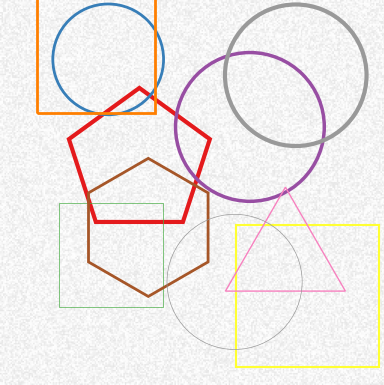[{"shape": "pentagon", "thickness": 3, "radius": 0.96, "center": [0.362, 0.579]}, {"shape": "circle", "thickness": 2, "radius": 0.72, "center": [0.281, 0.846]}, {"shape": "square", "thickness": 0.5, "radius": 0.68, "center": [0.289, 0.338]}, {"shape": "circle", "thickness": 2.5, "radius": 0.97, "center": [0.649, 0.67]}, {"shape": "square", "thickness": 2, "radius": 0.76, "center": [0.25, 0.859]}, {"shape": "square", "thickness": 1.5, "radius": 0.93, "center": [0.799, 0.231]}, {"shape": "hexagon", "thickness": 2, "radius": 0.9, "center": [0.385, 0.409]}, {"shape": "triangle", "thickness": 1, "radius": 0.9, "center": [0.741, 0.334]}, {"shape": "circle", "thickness": 0.5, "radius": 0.88, "center": [0.609, 0.268]}, {"shape": "circle", "thickness": 3, "radius": 0.92, "center": [0.768, 0.805]}]